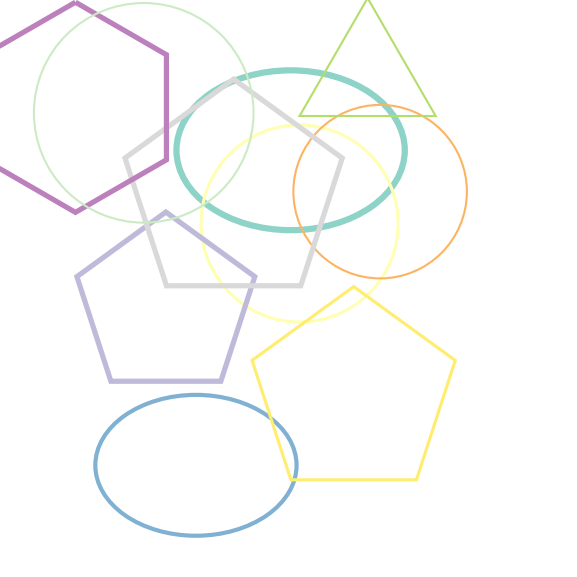[{"shape": "oval", "thickness": 3, "radius": 0.99, "center": [0.503, 0.739]}, {"shape": "circle", "thickness": 1.5, "radius": 0.85, "center": [0.519, 0.612]}, {"shape": "pentagon", "thickness": 2.5, "radius": 0.81, "center": [0.287, 0.47]}, {"shape": "oval", "thickness": 2, "radius": 0.87, "center": [0.339, 0.193]}, {"shape": "circle", "thickness": 1, "radius": 0.75, "center": [0.658, 0.667]}, {"shape": "triangle", "thickness": 1, "radius": 0.68, "center": [0.637, 0.866]}, {"shape": "pentagon", "thickness": 2.5, "radius": 0.99, "center": [0.405, 0.664]}, {"shape": "hexagon", "thickness": 2.5, "radius": 0.91, "center": [0.131, 0.813]}, {"shape": "circle", "thickness": 1, "radius": 0.95, "center": [0.249, 0.804]}, {"shape": "pentagon", "thickness": 1.5, "radius": 0.92, "center": [0.612, 0.318]}]